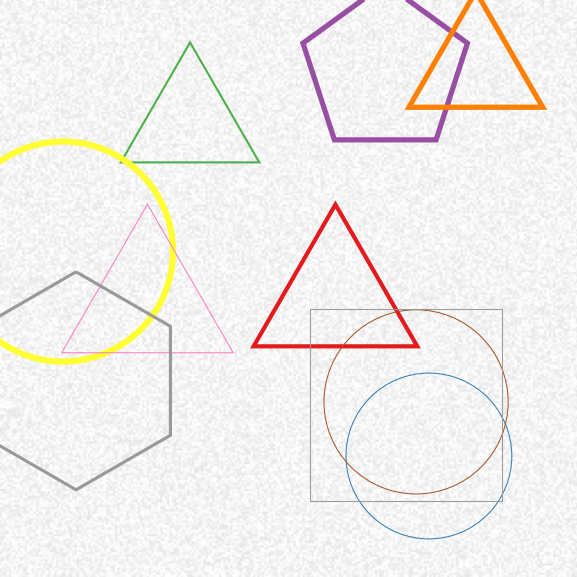[{"shape": "triangle", "thickness": 2, "radius": 0.82, "center": [0.581, 0.481]}, {"shape": "circle", "thickness": 0.5, "radius": 0.72, "center": [0.743, 0.21]}, {"shape": "triangle", "thickness": 1, "radius": 0.69, "center": [0.329, 0.787]}, {"shape": "pentagon", "thickness": 2.5, "radius": 0.75, "center": [0.667, 0.878]}, {"shape": "triangle", "thickness": 2.5, "radius": 0.67, "center": [0.824, 0.88]}, {"shape": "circle", "thickness": 3, "radius": 0.95, "center": [0.109, 0.564]}, {"shape": "circle", "thickness": 0.5, "radius": 0.8, "center": [0.72, 0.303]}, {"shape": "triangle", "thickness": 0.5, "radius": 0.86, "center": [0.255, 0.474]}, {"shape": "hexagon", "thickness": 1.5, "radius": 0.94, "center": [0.132, 0.34]}, {"shape": "square", "thickness": 0.5, "radius": 0.83, "center": [0.704, 0.297]}]